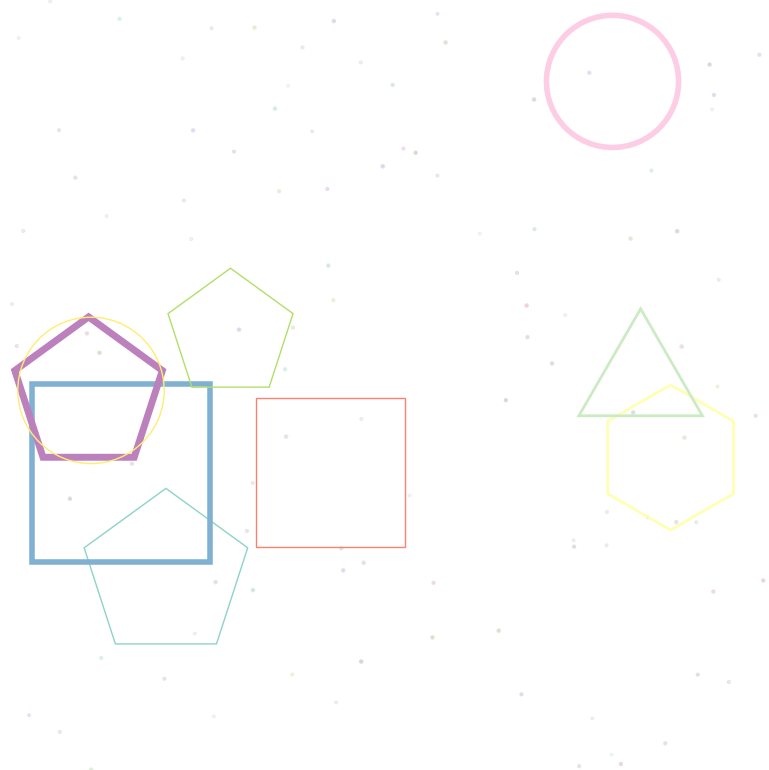[{"shape": "pentagon", "thickness": 0.5, "radius": 0.56, "center": [0.215, 0.254]}, {"shape": "hexagon", "thickness": 1, "radius": 0.47, "center": [0.871, 0.406]}, {"shape": "square", "thickness": 0.5, "radius": 0.48, "center": [0.43, 0.387]}, {"shape": "square", "thickness": 2, "radius": 0.58, "center": [0.157, 0.386]}, {"shape": "pentagon", "thickness": 0.5, "radius": 0.43, "center": [0.299, 0.566]}, {"shape": "circle", "thickness": 2, "radius": 0.43, "center": [0.795, 0.894]}, {"shape": "pentagon", "thickness": 2.5, "radius": 0.5, "center": [0.115, 0.488]}, {"shape": "triangle", "thickness": 1, "radius": 0.46, "center": [0.832, 0.506]}, {"shape": "circle", "thickness": 0.5, "radius": 0.48, "center": [0.118, 0.493]}]